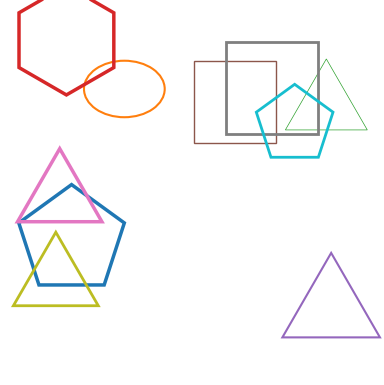[{"shape": "pentagon", "thickness": 2.5, "radius": 0.72, "center": [0.186, 0.376]}, {"shape": "oval", "thickness": 1.5, "radius": 0.52, "center": [0.323, 0.769]}, {"shape": "triangle", "thickness": 0.5, "radius": 0.61, "center": [0.848, 0.724]}, {"shape": "hexagon", "thickness": 2.5, "radius": 0.71, "center": [0.173, 0.896]}, {"shape": "triangle", "thickness": 1.5, "radius": 0.73, "center": [0.86, 0.197]}, {"shape": "square", "thickness": 1, "radius": 0.53, "center": [0.61, 0.735]}, {"shape": "triangle", "thickness": 2.5, "radius": 0.63, "center": [0.155, 0.487]}, {"shape": "square", "thickness": 2, "radius": 0.6, "center": [0.706, 0.772]}, {"shape": "triangle", "thickness": 2, "radius": 0.64, "center": [0.145, 0.27]}, {"shape": "pentagon", "thickness": 2, "radius": 0.52, "center": [0.765, 0.676]}]